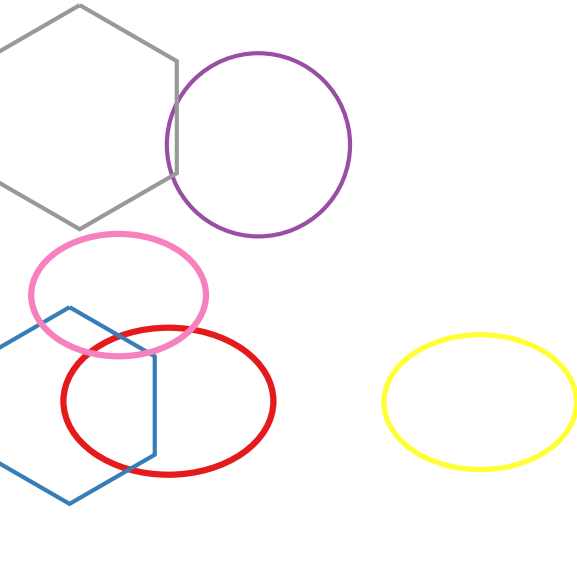[{"shape": "oval", "thickness": 3, "radius": 0.91, "center": [0.292, 0.304]}, {"shape": "hexagon", "thickness": 2, "radius": 0.85, "center": [0.12, 0.297]}, {"shape": "circle", "thickness": 2, "radius": 0.79, "center": [0.448, 0.748]}, {"shape": "oval", "thickness": 2.5, "radius": 0.83, "center": [0.832, 0.303]}, {"shape": "oval", "thickness": 3, "radius": 0.76, "center": [0.205, 0.488]}, {"shape": "hexagon", "thickness": 2, "radius": 0.97, "center": [0.138, 0.796]}]